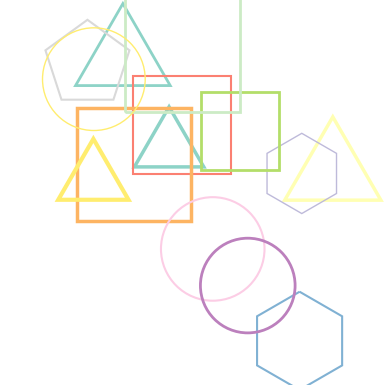[{"shape": "triangle", "thickness": 2.5, "radius": 0.52, "center": [0.439, 0.619]}, {"shape": "triangle", "thickness": 2, "radius": 0.71, "center": [0.319, 0.849]}, {"shape": "triangle", "thickness": 2.5, "radius": 0.72, "center": [0.864, 0.552]}, {"shape": "hexagon", "thickness": 1, "radius": 0.52, "center": [0.784, 0.55]}, {"shape": "square", "thickness": 1.5, "radius": 0.64, "center": [0.473, 0.676]}, {"shape": "hexagon", "thickness": 1.5, "radius": 0.64, "center": [0.778, 0.115]}, {"shape": "square", "thickness": 2.5, "radius": 0.74, "center": [0.349, 0.573]}, {"shape": "square", "thickness": 2, "radius": 0.51, "center": [0.623, 0.661]}, {"shape": "circle", "thickness": 1.5, "radius": 0.67, "center": [0.553, 0.353]}, {"shape": "pentagon", "thickness": 1.5, "radius": 0.57, "center": [0.227, 0.834]}, {"shape": "circle", "thickness": 2, "radius": 0.61, "center": [0.644, 0.258]}, {"shape": "square", "thickness": 2, "radius": 0.75, "center": [0.474, 0.86]}, {"shape": "circle", "thickness": 1, "radius": 0.67, "center": [0.244, 0.794]}, {"shape": "triangle", "thickness": 3, "radius": 0.53, "center": [0.243, 0.534]}]